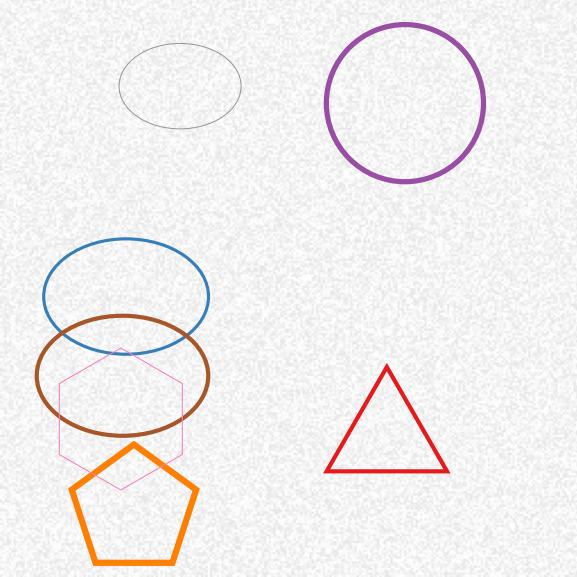[{"shape": "triangle", "thickness": 2, "radius": 0.6, "center": [0.67, 0.243]}, {"shape": "oval", "thickness": 1.5, "radius": 0.71, "center": [0.218, 0.486]}, {"shape": "circle", "thickness": 2.5, "radius": 0.68, "center": [0.701, 0.821]}, {"shape": "pentagon", "thickness": 3, "radius": 0.57, "center": [0.232, 0.116]}, {"shape": "oval", "thickness": 2, "radius": 0.74, "center": [0.212, 0.348]}, {"shape": "hexagon", "thickness": 0.5, "radius": 0.61, "center": [0.209, 0.274]}, {"shape": "oval", "thickness": 0.5, "radius": 0.53, "center": [0.312, 0.85]}]